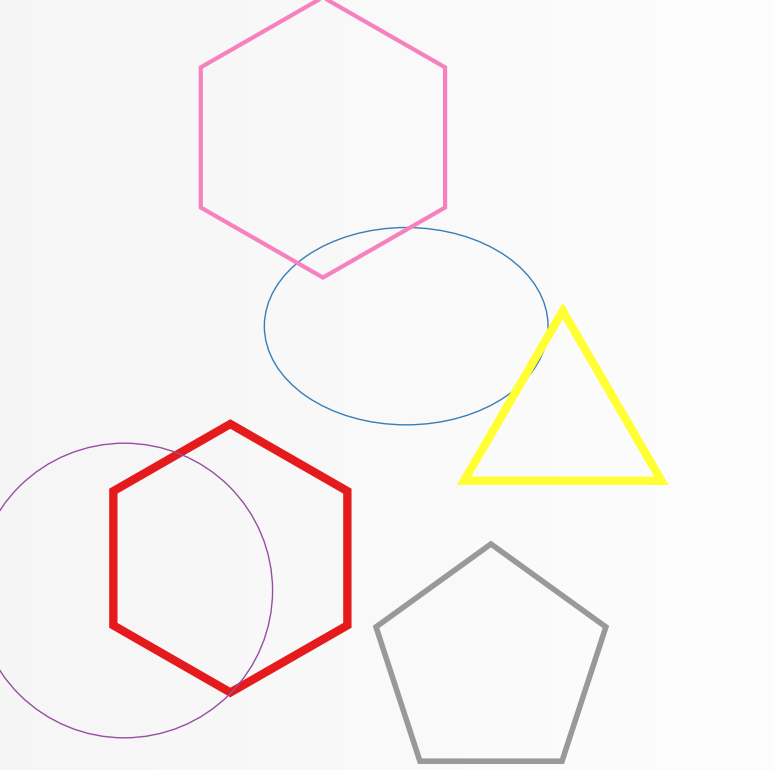[{"shape": "hexagon", "thickness": 3, "radius": 0.87, "center": [0.297, 0.275]}, {"shape": "oval", "thickness": 0.5, "radius": 0.92, "center": [0.524, 0.576]}, {"shape": "circle", "thickness": 0.5, "radius": 0.96, "center": [0.16, 0.233]}, {"shape": "triangle", "thickness": 3, "radius": 0.74, "center": [0.726, 0.449]}, {"shape": "hexagon", "thickness": 1.5, "radius": 0.91, "center": [0.417, 0.822]}, {"shape": "pentagon", "thickness": 2, "radius": 0.78, "center": [0.633, 0.138]}]